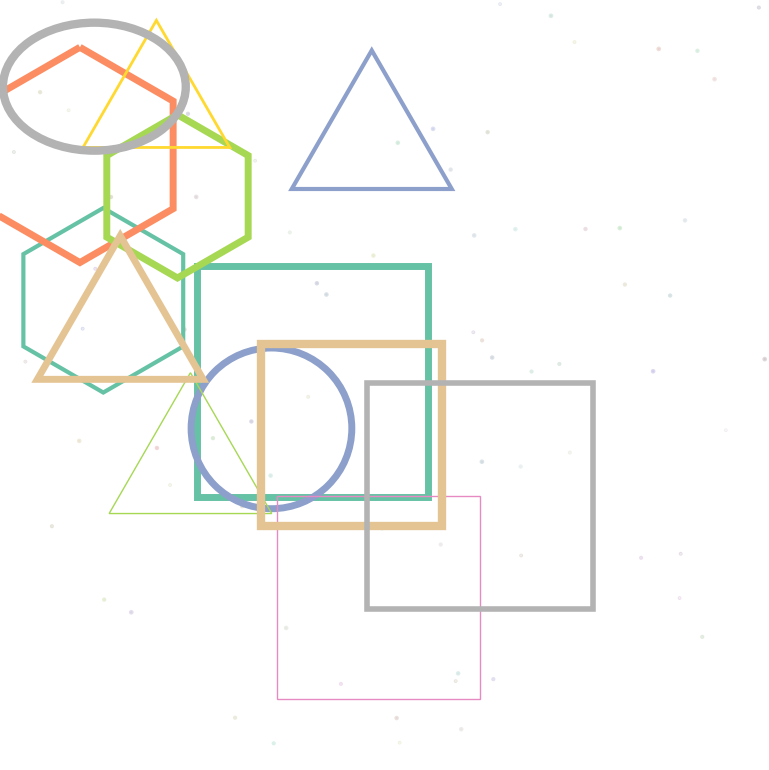[{"shape": "square", "thickness": 2.5, "radius": 0.75, "center": [0.406, 0.504]}, {"shape": "hexagon", "thickness": 1.5, "radius": 0.6, "center": [0.134, 0.61]}, {"shape": "hexagon", "thickness": 2.5, "radius": 0.7, "center": [0.104, 0.799]}, {"shape": "triangle", "thickness": 1.5, "radius": 0.6, "center": [0.483, 0.815]}, {"shape": "circle", "thickness": 2.5, "radius": 0.52, "center": [0.353, 0.444]}, {"shape": "square", "thickness": 0.5, "radius": 0.66, "center": [0.492, 0.224]}, {"shape": "hexagon", "thickness": 2.5, "radius": 0.53, "center": [0.231, 0.745]}, {"shape": "triangle", "thickness": 0.5, "radius": 0.61, "center": [0.247, 0.394]}, {"shape": "triangle", "thickness": 1, "radius": 0.55, "center": [0.203, 0.864]}, {"shape": "square", "thickness": 3, "radius": 0.59, "center": [0.457, 0.435]}, {"shape": "triangle", "thickness": 2.5, "radius": 0.62, "center": [0.156, 0.57]}, {"shape": "oval", "thickness": 3, "radius": 0.59, "center": [0.123, 0.887]}, {"shape": "square", "thickness": 2, "radius": 0.73, "center": [0.624, 0.356]}]